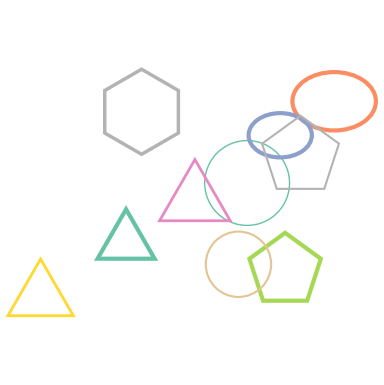[{"shape": "circle", "thickness": 1, "radius": 0.55, "center": [0.642, 0.525]}, {"shape": "triangle", "thickness": 3, "radius": 0.43, "center": [0.327, 0.371]}, {"shape": "oval", "thickness": 3, "radius": 0.54, "center": [0.868, 0.737]}, {"shape": "oval", "thickness": 3, "radius": 0.41, "center": [0.728, 0.649]}, {"shape": "triangle", "thickness": 2, "radius": 0.53, "center": [0.506, 0.48]}, {"shape": "pentagon", "thickness": 3, "radius": 0.49, "center": [0.741, 0.298]}, {"shape": "triangle", "thickness": 2, "radius": 0.49, "center": [0.105, 0.229]}, {"shape": "circle", "thickness": 1.5, "radius": 0.42, "center": [0.619, 0.314]}, {"shape": "hexagon", "thickness": 2.5, "radius": 0.55, "center": [0.368, 0.71]}, {"shape": "pentagon", "thickness": 1.5, "radius": 0.53, "center": [0.781, 0.594]}]